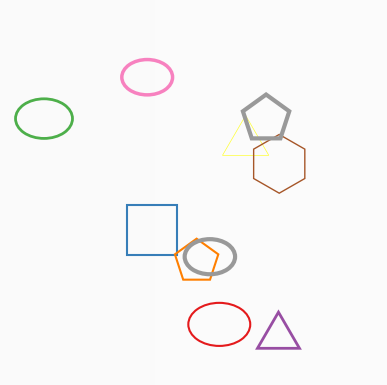[{"shape": "oval", "thickness": 1.5, "radius": 0.4, "center": [0.566, 0.157]}, {"shape": "square", "thickness": 1.5, "radius": 0.32, "center": [0.392, 0.403]}, {"shape": "oval", "thickness": 2, "radius": 0.37, "center": [0.114, 0.692]}, {"shape": "triangle", "thickness": 2, "radius": 0.31, "center": [0.719, 0.127]}, {"shape": "pentagon", "thickness": 1.5, "radius": 0.29, "center": [0.507, 0.321]}, {"shape": "triangle", "thickness": 0.5, "radius": 0.35, "center": [0.634, 0.631]}, {"shape": "hexagon", "thickness": 1, "radius": 0.38, "center": [0.721, 0.574]}, {"shape": "oval", "thickness": 2.5, "radius": 0.33, "center": [0.38, 0.799]}, {"shape": "pentagon", "thickness": 3, "radius": 0.31, "center": [0.687, 0.692]}, {"shape": "oval", "thickness": 3, "radius": 0.33, "center": [0.542, 0.333]}]